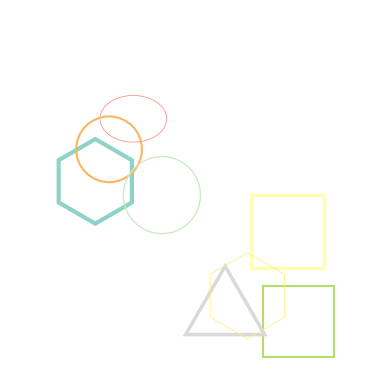[{"shape": "hexagon", "thickness": 3, "radius": 0.55, "center": [0.248, 0.529]}, {"shape": "square", "thickness": 2.5, "radius": 0.47, "center": [0.746, 0.4]}, {"shape": "oval", "thickness": 0.5, "radius": 0.43, "center": [0.346, 0.692]}, {"shape": "circle", "thickness": 1.5, "radius": 0.43, "center": [0.283, 0.612]}, {"shape": "square", "thickness": 1.5, "radius": 0.46, "center": [0.775, 0.164]}, {"shape": "triangle", "thickness": 2.5, "radius": 0.59, "center": [0.585, 0.19]}, {"shape": "circle", "thickness": 1, "radius": 0.5, "center": [0.421, 0.493]}, {"shape": "hexagon", "thickness": 0.5, "radius": 0.56, "center": [0.642, 0.232]}]